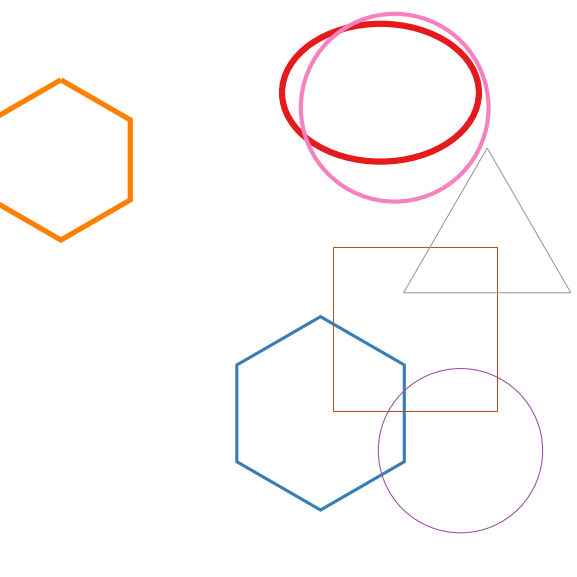[{"shape": "oval", "thickness": 3, "radius": 0.85, "center": [0.659, 0.839]}, {"shape": "hexagon", "thickness": 1.5, "radius": 0.84, "center": [0.555, 0.283]}, {"shape": "circle", "thickness": 0.5, "radius": 0.71, "center": [0.797, 0.219]}, {"shape": "hexagon", "thickness": 2.5, "radius": 0.69, "center": [0.106, 0.722]}, {"shape": "square", "thickness": 0.5, "radius": 0.71, "center": [0.719, 0.43]}, {"shape": "circle", "thickness": 2, "radius": 0.81, "center": [0.683, 0.813]}, {"shape": "triangle", "thickness": 0.5, "radius": 0.84, "center": [0.844, 0.576]}]